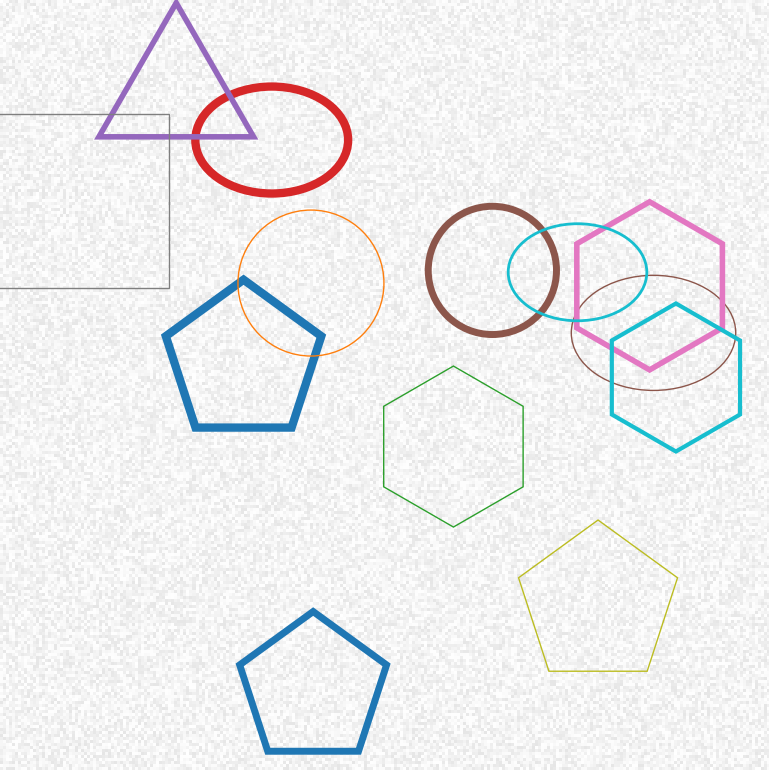[{"shape": "pentagon", "thickness": 3, "radius": 0.53, "center": [0.316, 0.531]}, {"shape": "pentagon", "thickness": 2.5, "radius": 0.5, "center": [0.407, 0.105]}, {"shape": "circle", "thickness": 0.5, "radius": 0.47, "center": [0.404, 0.632]}, {"shape": "hexagon", "thickness": 0.5, "radius": 0.52, "center": [0.589, 0.42]}, {"shape": "oval", "thickness": 3, "radius": 0.5, "center": [0.353, 0.818]}, {"shape": "triangle", "thickness": 2, "radius": 0.58, "center": [0.229, 0.88]}, {"shape": "circle", "thickness": 2.5, "radius": 0.42, "center": [0.639, 0.649]}, {"shape": "oval", "thickness": 0.5, "radius": 0.53, "center": [0.849, 0.568]}, {"shape": "hexagon", "thickness": 2, "radius": 0.55, "center": [0.844, 0.629]}, {"shape": "square", "thickness": 0.5, "radius": 0.57, "center": [0.105, 0.739]}, {"shape": "pentagon", "thickness": 0.5, "radius": 0.54, "center": [0.777, 0.216]}, {"shape": "oval", "thickness": 1, "radius": 0.45, "center": [0.75, 0.646]}, {"shape": "hexagon", "thickness": 1.5, "radius": 0.48, "center": [0.878, 0.51]}]